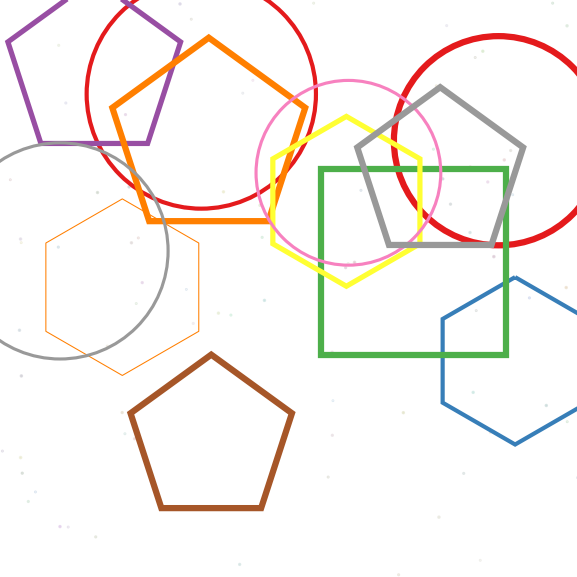[{"shape": "circle", "thickness": 2, "radius": 0.99, "center": [0.349, 0.836]}, {"shape": "circle", "thickness": 3, "radius": 0.91, "center": [0.863, 0.755]}, {"shape": "hexagon", "thickness": 2, "radius": 0.72, "center": [0.892, 0.374]}, {"shape": "square", "thickness": 3, "radius": 0.8, "center": [0.716, 0.545]}, {"shape": "pentagon", "thickness": 2.5, "radius": 0.79, "center": [0.163, 0.878]}, {"shape": "pentagon", "thickness": 3, "radius": 0.88, "center": [0.362, 0.758]}, {"shape": "hexagon", "thickness": 0.5, "radius": 0.76, "center": [0.212, 0.502]}, {"shape": "hexagon", "thickness": 2.5, "radius": 0.74, "center": [0.6, 0.651]}, {"shape": "pentagon", "thickness": 3, "radius": 0.73, "center": [0.366, 0.238]}, {"shape": "circle", "thickness": 1.5, "radius": 0.8, "center": [0.603, 0.7]}, {"shape": "pentagon", "thickness": 3, "radius": 0.76, "center": [0.762, 0.697]}, {"shape": "circle", "thickness": 1.5, "radius": 0.94, "center": [0.104, 0.565]}]